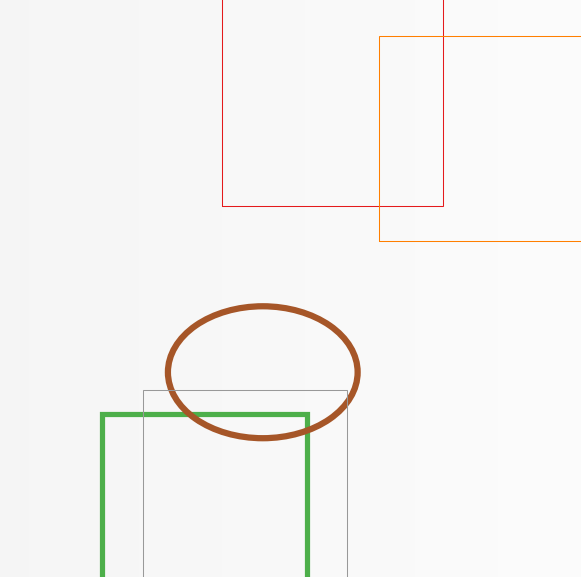[{"shape": "square", "thickness": 0.5, "radius": 0.95, "center": [0.572, 0.833]}, {"shape": "square", "thickness": 2.5, "radius": 0.88, "center": [0.352, 0.105]}, {"shape": "square", "thickness": 0.5, "radius": 0.89, "center": [0.83, 0.759]}, {"shape": "oval", "thickness": 3, "radius": 0.82, "center": [0.452, 0.355]}, {"shape": "square", "thickness": 0.5, "radius": 0.87, "center": [0.421, 0.149]}]